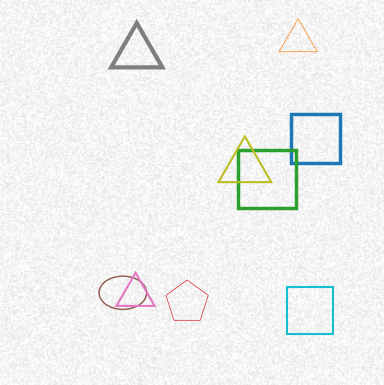[{"shape": "square", "thickness": 2.5, "radius": 0.32, "center": [0.82, 0.64]}, {"shape": "triangle", "thickness": 0.5, "radius": 0.29, "center": [0.775, 0.894]}, {"shape": "square", "thickness": 2.5, "radius": 0.38, "center": [0.694, 0.535]}, {"shape": "pentagon", "thickness": 0.5, "radius": 0.29, "center": [0.486, 0.215]}, {"shape": "oval", "thickness": 1, "radius": 0.31, "center": [0.319, 0.24]}, {"shape": "triangle", "thickness": 1.5, "radius": 0.29, "center": [0.352, 0.234]}, {"shape": "triangle", "thickness": 3, "radius": 0.38, "center": [0.355, 0.863]}, {"shape": "triangle", "thickness": 1.5, "radius": 0.4, "center": [0.636, 0.566]}, {"shape": "square", "thickness": 1.5, "radius": 0.3, "center": [0.805, 0.193]}]